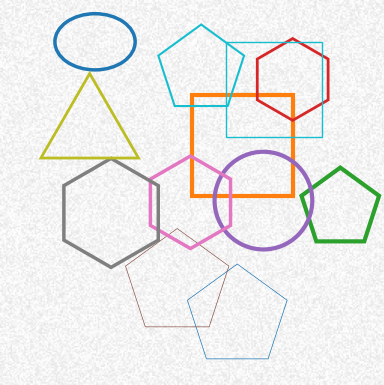[{"shape": "oval", "thickness": 2.5, "radius": 0.52, "center": [0.247, 0.891]}, {"shape": "pentagon", "thickness": 0.5, "radius": 0.68, "center": [0.616, 0.178]}, {"shape": "square", "thickness": 3, "radius": 0.66, "center": [0.629, 0.623]}, {"shape": "pentagon", "thickness": 3, "radius": 0.53, "center": [0.884, 0.459]}, {"shape": "hexagon", "thickness": 2, "radius": 0.53, "center": [0.76, 0.794]}, {"shape": "circle", "thickness": 3, "radius": 0.63, "center": [0.684, 0.479]}, {"shape": "pentagon", "thickness": 0.5, "radius": 0.71, "center": [0.46, 0.265]}, {"shape": "hexagon", "thickness": 2.5, "radius": 0.6, "center": [0.495, 0.475]}, {"shape": "hexagon", "thickness": 2.5, "radius": 0.71, "center": [0.289, 0.447]}, {"shape": "triangle", "thickness": 2, "radius": 0.73, "center": [0.233, 0.663]}, {"shape": "pentagon", "thickness": 1.5, "radius": 0.59, "center": [0.523, 0.819]}, {"shape": "square", "thickness": 1, "radius": 0.62, "center": [0.711, 0.768]}]